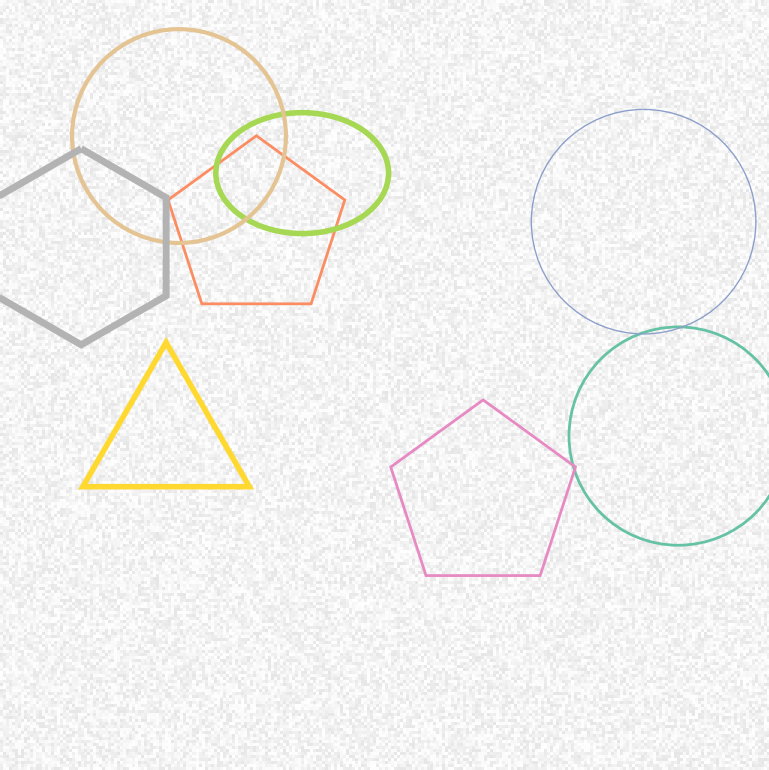[{"shape": "circle", "thickness": 1, "radius": 0.71, "center": [0.881, 0.434]}, {"shape": "pentagon", "thickness": 1, "radius": 0.6, "center": [0.333, 0.703]}, {"shape": "circle", "thickness": 0.5, "radius": 0.73, "center": [0.836, 0.712]}, {"shape": "pentagon", "thickness": 1, "radius": 0.63, "center": [0.627, 0.355]}, {"shape": "oval", "thickness": 2, "radius": 0.56, "center": [0.392, 0.775]}, {"shape": "triangle", "thickness": 2, "radius": 0.62, "center": [0.216, 0.43]}, {"shape": "circle", "thickness": 1.5, "radius": 0.69, "center": [0.232, 0.823]}, {"shape": "hexagon", "thickness": 2.5, "radius": 0.64, "center": [0.105, 0.68]}]